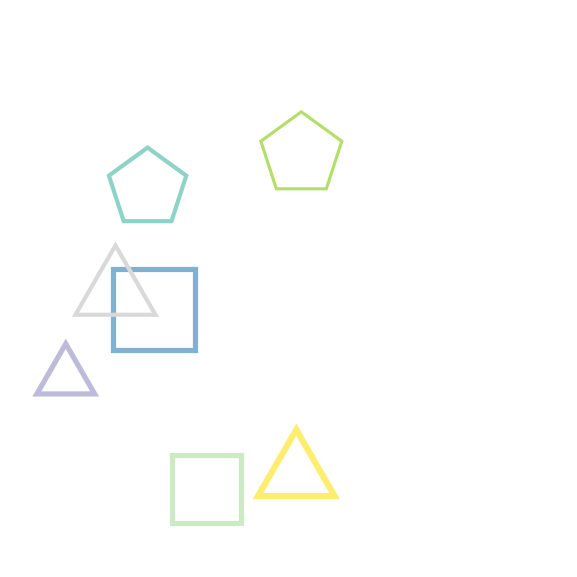[{"shape": "pentagon", "thickness": 2, "radius": 0.35, "center": [0.256, 0.673]}, {"shape": "triangle", "thickness": 2.5, "radius": 0.29, "center": [0.114, 0.346]}, {"shape": "square", "thickness": 2.5, "radius": 0.35, "center": [0.267, 0.463]}, {"shape": "pentagon", "thickness": 1.5, "radius": 0.37, "center": [0.522, 0.732]}, {"shape": "triangle", "thickness": 2, "radius": 0.4, "center": [0.2, 0.494]}, {"shape": "square", "thickness": 2.5, "radius": 0.29, "center": [0.358, 0.152]}, {"shape": "triangle", "thickness": 3, "radius": 0.38, "center": [0.513, 0.178]}]